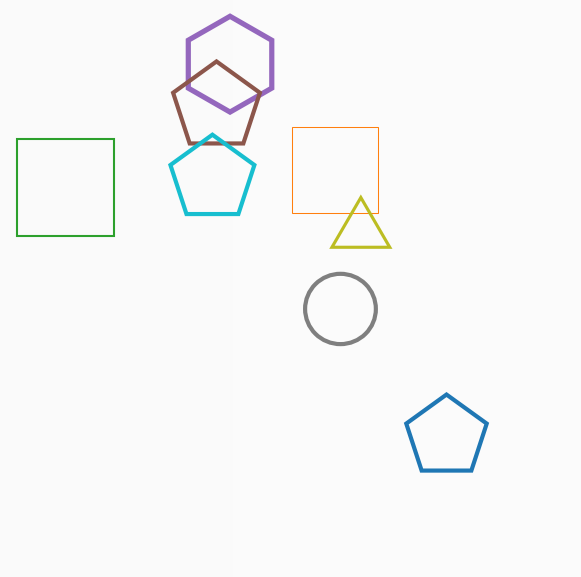[{"shape": "pentagon", "thickness": 2, "radius": 0.36, "center": [0.768, 0.243]}, {"shape": "square", "thickness": 0.5, "radius": 0.37, "center": [0.576, 0.705]}, {"shape": "square", "thickness": 1, "radius": 0.42, "center": [0.113, 0.674]}, {"shape": "hexagon", "thickness": 2.5, "radius": 0.41, "center": [0.396, 0.888]}, {"shape": "pentagon", "thickness": 2, "radius": 0.39, "center": [0.372, 0.814]}, {"shape": "circle", "thickness": 2, "radius": 0.3, "center": [0.586, 0.464]}, {"shape": "triangle", "thickness": 1.5, "radius": 0.29, "center": [0.621, 0.6]}, {"shape": "pentagon", "thickness": 2, "radius": 0.38, "center": [0.365, 0.69]}]